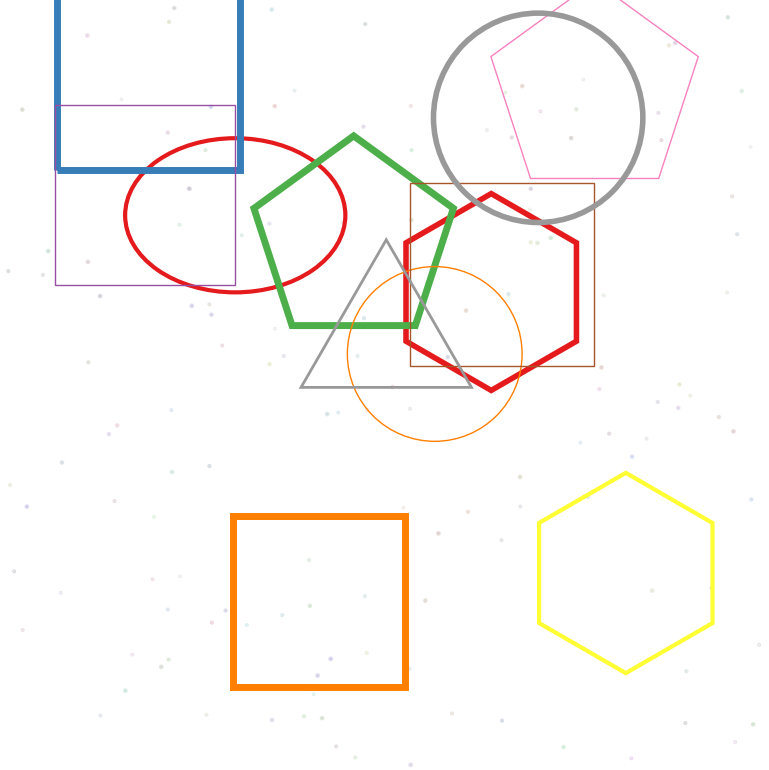[{"shape": "hexagon", "thickness": 2, "radius": 0.64, "center": [0.638, 0.621]}, {"shape": "oval", "thickness": 1.5, "radius": 0.71, "center": [0.306, 0.72]}, {"shape": "square", "thickness": 2.5, "radius": 0.6, "center": [0.193, 0.899]}, {"shape": "pentagon", "thickness": 2.5, "radius": 0.68, "center": [0.459, 0.687]}, {"shape": "square", "thickness": 0.5, "radius": 0.58, "center": [0.188, 0.747]}, {"shape": "square", "thickness": 2.5, "radius": 0.56, "center": [0.414, 0.219]}, {"shape": "circle", "thickness": 0.5, "radius": 0.57, "center": [0.565, 0.54]}, {"shape": "hexagon", "thickness": 1.5, "radius": 0.65, "center": [0.813, 0.256]}, {"shape": "square", "thickness": 0.5, "radius": 0.6, "center": [0.652, 0.644]}, {"shape": "pentagon", "thickness": 0.5, "radius": 0.71, "center": [0.772, 0.883]}, {"shape": "triangle", "thickness": 1, "radius": 0.64, "center": [0.502, 0.561]}, {"shape": "circle", "thickness": 2, "radius": 0.68, "center": [0.699, 0.847]}]